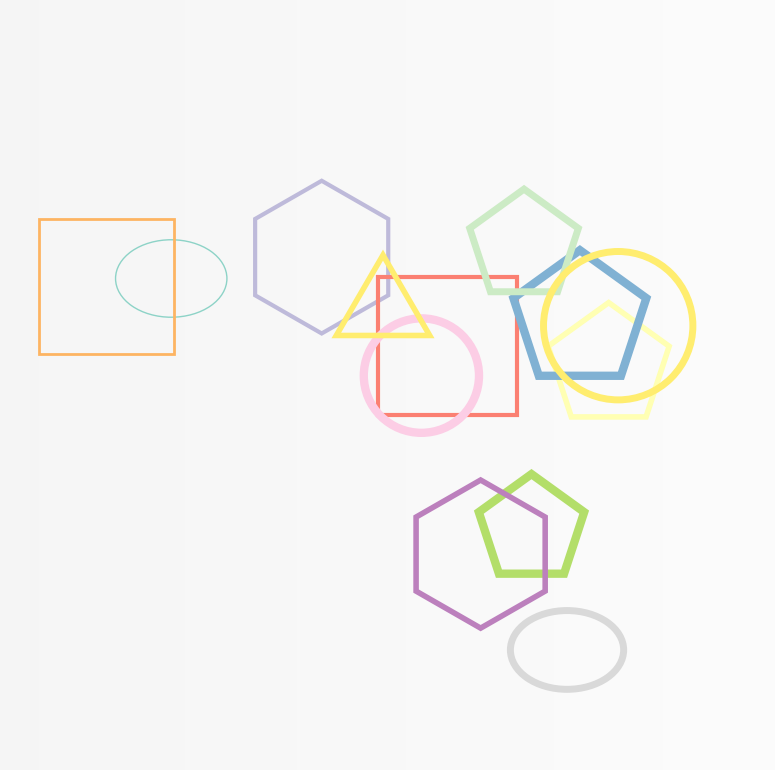[{"shape": "oval", "thickness": 0.5, "radius": 0.36, "center": [0.221, 0.638]}, {"shape": "pentagon", "thickness": 2, "radius": 0.41, "center": [0.785, 0.525]}, {"shape": "hexagon", "thickness": 1.5, "radius": 0.5, "center": [0.415, 0.666]}, {"shape": "square", "thickness": 1.5, "radius": 0.45, "center": [0.577, 0.551]}, {"shape": "pentagon", "thickness": 3, "radius": 0.45, "center": [0.748, 0.585]}, {"shape": "square", "thickness": 1, "radius": 0.44, "center": [0.137, 0.628]}, {"shape": "pentagon", "thickness": 3, "radius": 0.36, "center": [0.686, 0.313]}, {"shape": "circle", "thickness": 3, "radius": 0.37, "center": [0.544, 0.512]}, {"shape": "oval", "thickness": 2.5, "radius": 0.37, "center": [0.732, 0.156]}, {"shape": "hexagon", "thickness": 2, "radius": 0.48, "center": [0.62, 0.28]}, {"shape": "pentagon", "thickness": 2.5, "radius": 0.37, "center": [0.676, 0.681]}, {"shape": "circle", "thickness": 2.5, "radius": 0.48, "center": [0.798, 0.577]}, {"shape": "triangle", "thickness": 2, "radius": 0.35, "center": [0.494, 0.599]}]